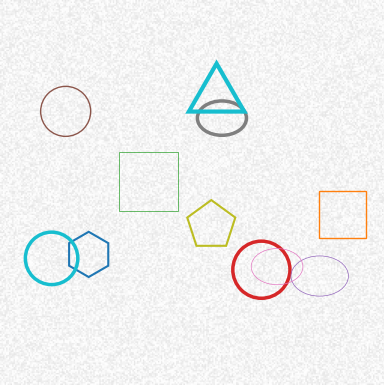[{"shape": "hexagon", "thickness": 1.5, "radius": 0.29, "center": [0.23, 0.339]}, {"shape": "square", "thickness": 1, "radius": 0.3, "center": [0.889, 0.443]}, {"shape": "square", "thickness": 0.5, "radius": 0.38, "center": [0.385, 0.529]}, {"shape": "circle", "thickness": 2.5, "radius": 0.37, "center": [0.679, 0.299]}, {"shape": "oval", "thickness": 0.5, "radius": 0.37, "center": [0.83, 0.283]}, {"shape": "circle", "thickness": 1, "radius": 0.32, "center": [0.171, 0.711]}, {"shape": "oval", "thickness": 0.5, "radius": 0.34, "center": [0.72, 0.307]}, {"shape": "oval", "thickness": 2.5, "radius": 0.32, "center": [0.576, 0.693]}, {"shape": "pentagon", "thickness": 1.5, "radius": 0.33, "center": [0.549, 0.415]}, {"shape": "circle", "thickness": 2.5, "radius": 0.34, "center": [0.134, 0.329]}, {"shape": "triangle", "thickness": 3, "radius": 0.42, "center": [0.563, 0.752]}]